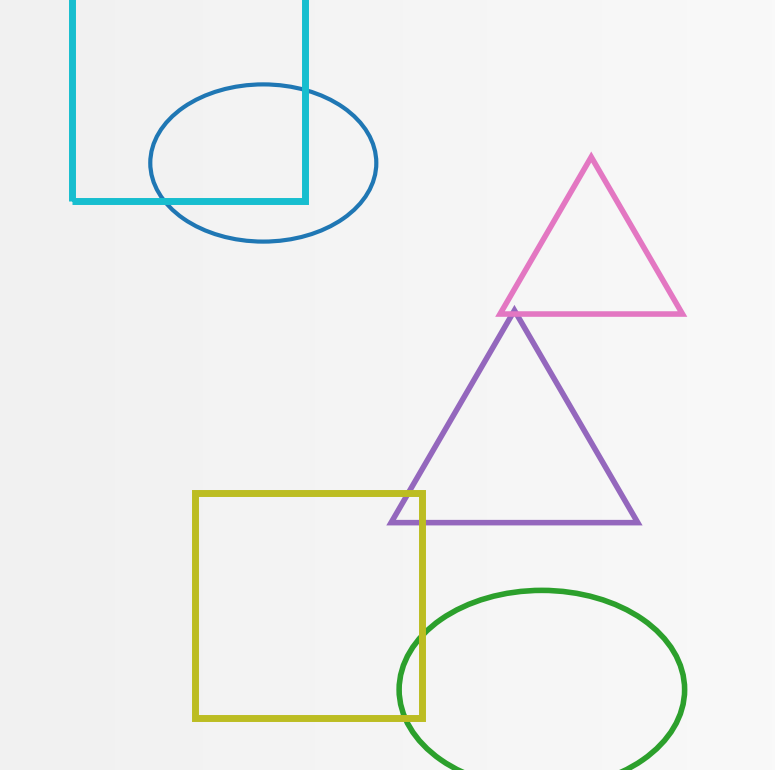[{"shape": "oval", "thickness": 1.5, "radius": 0.73, "center": [0.34, 0.788]}, {"shape": "oval", "thickness": 2, "radius": 0.92, "center": [0.699, 0.104]}, {"shape": "triangle", "thickness": 2, "radius": 0.92, "center": [0.664, 0.413]}, {"shape": "triangle", "thickness": 2, "radius": 0.68, "center": [0.763, 0.66]}, {"shape": "square", "thickness": 2.5, "radius": 0.73, "center": [0.398, 0.213]}, {"shape": "square", "thickness": 2.5, "radius": 0.75, "center": [0.243, 0.889]}]